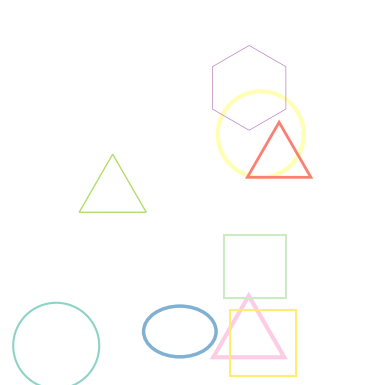[{"shape": "circle", "thickness": 1.5, "radius": 0.56, "center": [0.146, 0.102]}, {"shape": "circle", "thickness": 3, "radius": 0.56, "center": [0.677, 0.651]}, {"shape": "triangle", "thickness": 2, "radius": 0.48, "center": [0.725, 0.587]}, {"shape": "oval", "thickness": 2.5, "radius": 0.47, "center": [0.467, 0.139]}, {"shape": "triangle", "thickness": 1, "radius": 0.5, "center": [0.293, 0.499]}, {"shape": "triangle", "thickness": 3, "radius": 0.53, "center": [0.646, 0.125]}, {"shape": "hexagon", "thickness": 0.5, "radius": 0.55, "center": [0.647, 0.772]}, {"shape": "square", "thickness": 1.5, "radius": 0.41, "center": [0.662, 0.308]}, {"shape": "square", "thickness": 1.5, "radius": 0.43, "center": [0.684, 0.109]}]